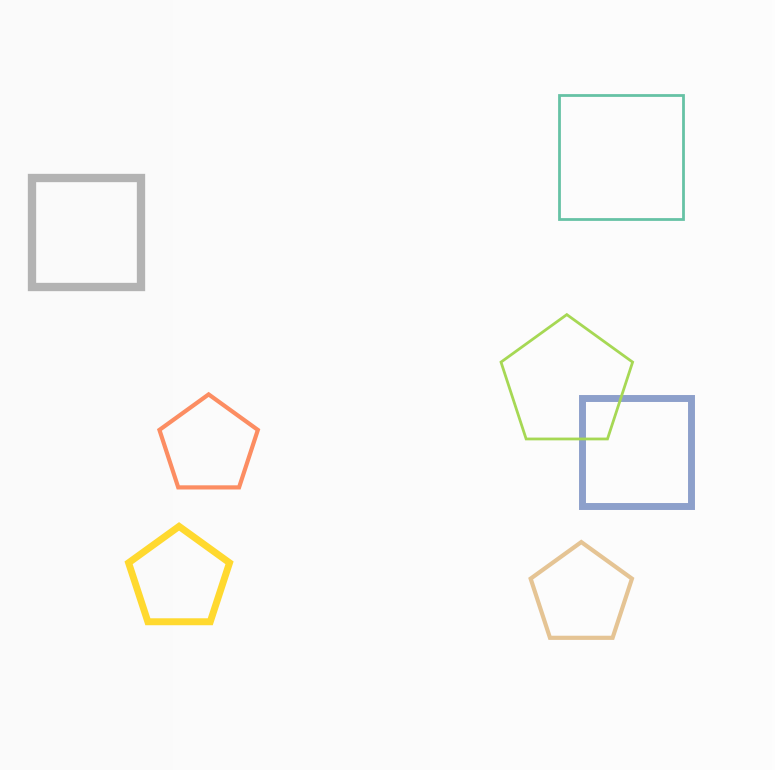[{"shape": "square", "thickness": 1, "radius": 0.4, "center": [0.801, 0.796]}, {"shape": "pentagon", "thickness": 1.5, "radius": 0.33, "center": [0.269, 0.421]}, {"shape": "square", "thickness": 2.5, "radius": 0.35, "center": [0.822, 0.413]}, {"shape": "pentagon", "thickness": 1, "radius": 0.45, "center": [0.731, 0.502]}, {"shape": "pentagon", "thickness": 2.5, "radius": 0.34, "center": [0.231, 0.248]}, {"shape": "pentagon", "thickness": 1.5, "radius": 0.34, "center": [0.75, 0.227]}, {"shape": "square", "thickness": 3, "radius": 0.35, "center": [0.111, 0.698]}]